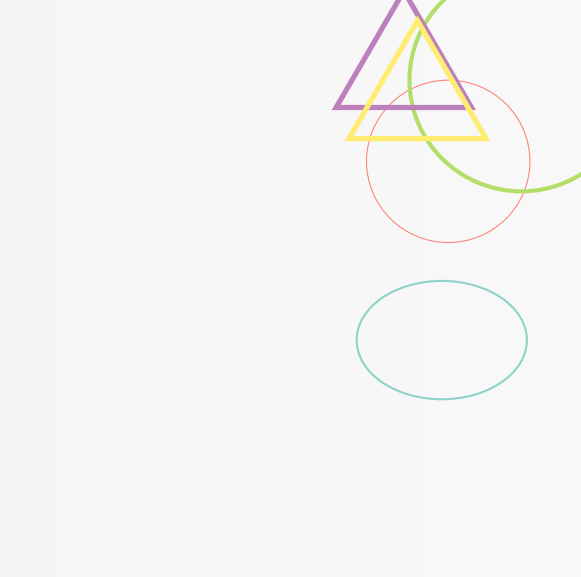[{"shape": "oval", "thickness": 1, "radius": 0.73, "center": [0.76, 0.41]}, {"shape": "circle", "thickness": 0.5, "radius": 0.7, "center": [0.771, 0.72]}, {"shape": "circle", "thickness": 2, "radius": 0.96, "center": [0.897, 0.86]}, {"shape": "triangle", "thickness": 2.5, "radius": 0.67, "center": [0.695, 0.88]}, {"shape": "triangle", "thickness": 2.5, "radius": 0.68, "center": [0.718, 0.827]}]